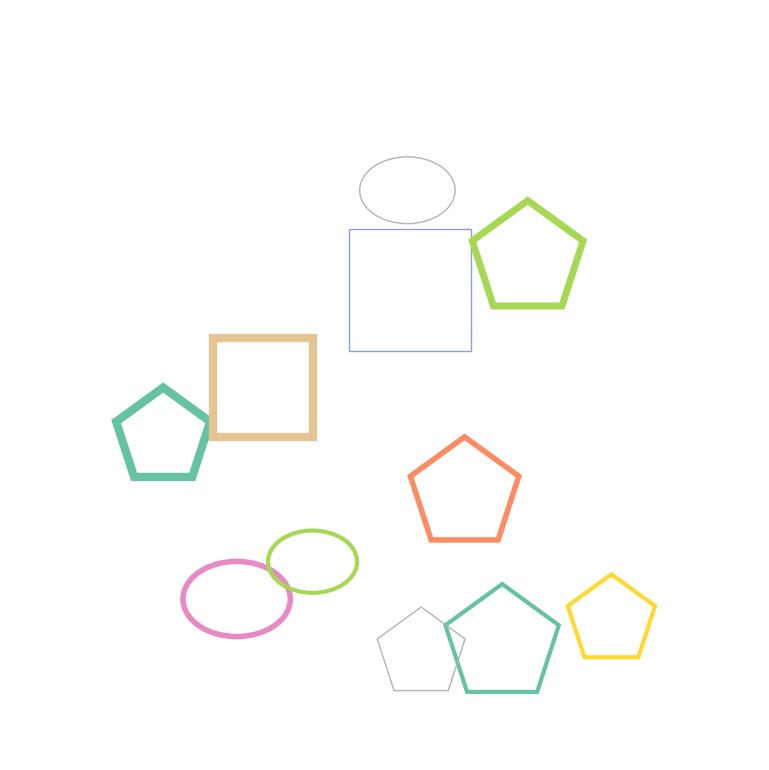[{"shape": "pentagon", "thickness": 3, "radius": 0.32, "center": [0.212, 0.433]}, {"shape": "pentagon", "thickness": 1.5, "radius": 0.39, "center": [0.652, 0.164]}, {"shape": "pentagon", "thickness": 2, "radius": 0.37, "center": [0.603, 0.359]}, {"shape": "square", "thickness": 0.5, "radius": 0.4, "center": [0.533, 0.623]}, {"shape": "oval", "thickness": 2, "radius": 0.35, "center": [0.307, 0.222]}, {"shape": "oval", "thickness": 1.5, "radius": 0.29, "center": [0.406, 0.271]}, {"shape": "pentagon", "thickness": 2.5, "radius": 0.38, "center": [0.685, 0.664]}, {"shape": "pentagon", "thickness": 1.5, "radius": 0.3, "center": [0.794, 0.195]}, {"shape": "square", "thickness": 3, "radius": 0.32, "center": [0.342, 0.497]}, {"shape": "oval", "thickness": 0.5, "radius": 0.31, "center": [0.529, 0.753]}, {"shape": "pentagon", "thickness": 0.5, "radius": 0.3, "center": [0.547, 0.152]}]